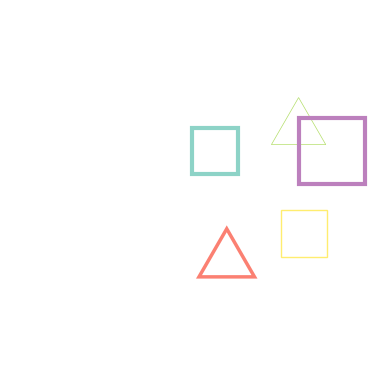[{"shape": "square", "thickness": 3, "radius": 0.3, "center": [0.558, 0.608]}, {"shape": "triangle", "thickness": 2.5, "radius": 0.42, "center": [0.589, 0.322]}, {"shape": "triangle", "thickness": 0.5, "radius": 0.41, "center": [0.776, 0.665]}, {"shape": "square", "thickness": 3, "radius": 0.43, "center": [0.862, 0.609]}, {"shape": "square", "thickness": 1, "radius": 0.3, "center": [0.79, 0.393]}]